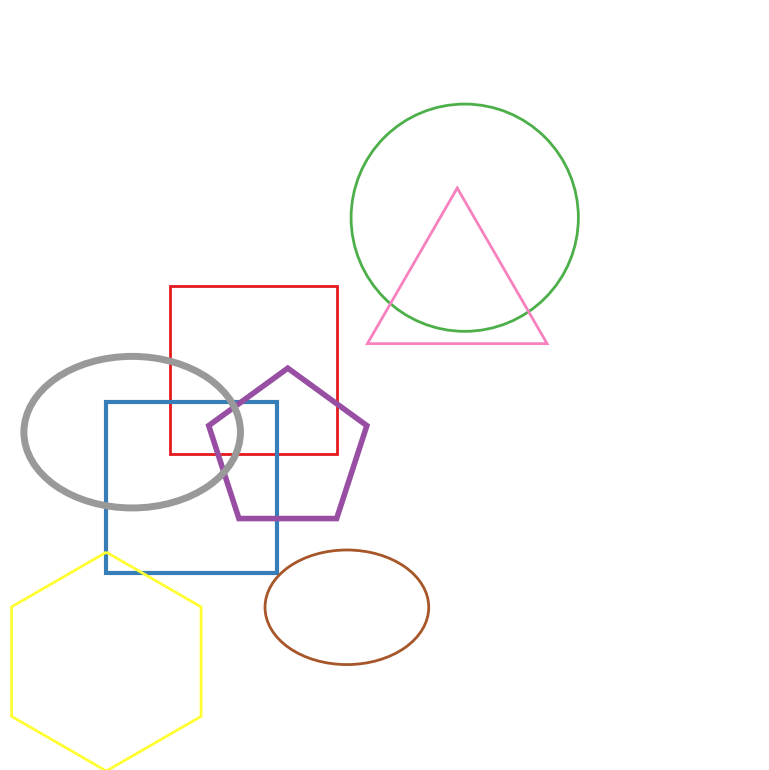[{"shape": "square", "thickness": 1, "radius": 0.54, "center": [0.329, 0.519]}, {"shape": "square", "thickness": 1.5, "radius": 0.56, "center": [0.249, 0.367]}, {"shape": "circle", "thickness": 1, "radius": 0.74, "center": [0.604, 0.717]}, {"shape": "pentagon", "thickness": 2, "radius": 0.54, "center": [0.374, 0.414]}, {"shape": "hexagon", "thickness": 1, "radius": 0.71, "center": [0.138, 0.141]}, {"shape": "oval", "thickness": 1, "radius": 0.53, "center": [0.45, 0.211]}, {"shape": "triangle", "thickness": 1, "radius": 0.67, "center": [0.594, 0.621]}, {"shape": "oval", "thickness": 2.5, "radius": 0.7, "center": [0.172, 0.439]}]